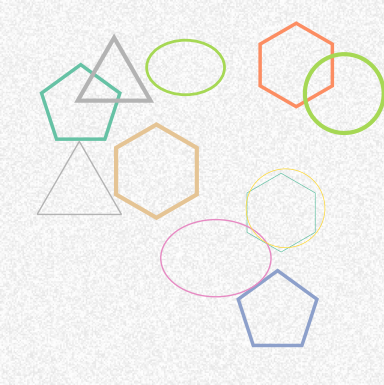[{"shape": "pentagon", "thickness": 2.5, "radius": 0.53, "center": [0.21, 0.725]}, {"shape": "hexagon", "thickness": 0.5, "radius": 0.51, "center": [0.73, 0.448]}, {"shape": "hexagon", "thickness": 2.5, "radius": 0.54, "center": [0.769, 0.831]}, {"shape": "pentagon", "thickness": 2.5, "radius": 0.54, "center": [0.721, 0.19]}, {"shape": "oval", "thickness": 1, "radius": 0.72, "center": [0.561, 0.329]}, {"shape": "circle", "thickness": 3, "radius": 0.51, "center": [0.894, 0.757]}, {"shape": "oval", "thickness": 2, "radius": 0.51, "center": [0.482, 0.825]}, {"shape": "circle", "thickness": 0.5, "radius": 0.51, "center": [0.742, 0.459]}, {"shape": "hexagon", "thickness": 3, "radius": 0.61, "center": [0.406, 0.555]}, {"shape": "triangle", "thickness": 1, "radius": 0.63, "center": [0.206, 0.506]}, {"shape": "triangle", "thickness": 3, "radius": 0.55, "center": [0.296, 0.793]}]